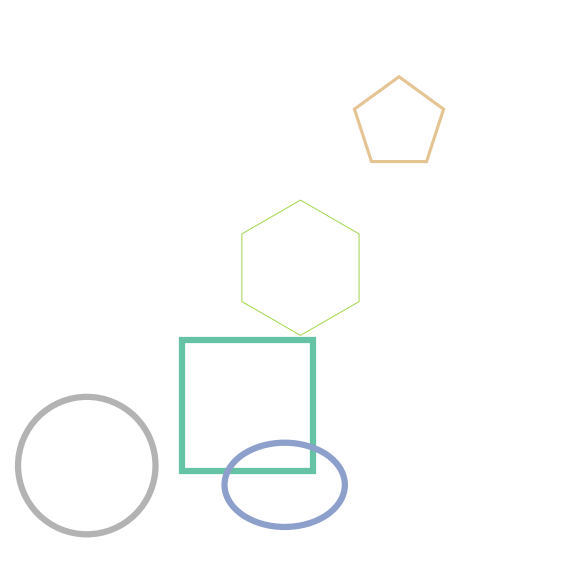[{"shape": "square", "thickness": 3, "radius": 0.57, "center": [0.429, 0.296]}, {"shape": "oval", "thickness": 3, "radius": 0.52, "center": [0.493, 0.16]}, {"shape": "hexagon", "thickness": 0.5, "radius": 0.59, "center": [0.52, 0.536]}, {"shape": "pentagon", "thickness": 1.5, "radius": 0.41, "center": [0.691, 0.785]}, {"shape": "circle", "thickness": 3, "radius": 0.6, "center": [0.15, 0.193]}]